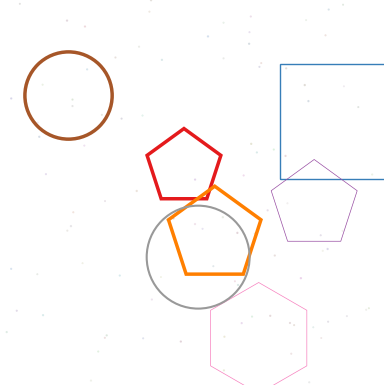[{"shape": "pentagon", "thickness": 2.5, "radius": 0.5, "center": [0.478, 0.565]}, {"shape": "square", "thickness": 1, "radius": 0.75, "center": [0.876, 0.684]}, {"shape": "pentagon", "thickness": 0.5, "radius": 0.59, "center": [0.816, 0.468]}, {"shape": "pentagon", "thickness": 2.5, "radius": 0.63, "center": [0.558, 0.39]}, {"shape": "circle", "thickness": 2.5, "radius": 0.57, "center": [0.178, 0.752]}, {"shape": "hexagon", "thickness": 0.5, "radius": 0.72, "center": [0.672, 0.122]}, {"shape": "circle", "thickness": 1.5, "radius": 0.67, "center": [0.515, 0.332]}]